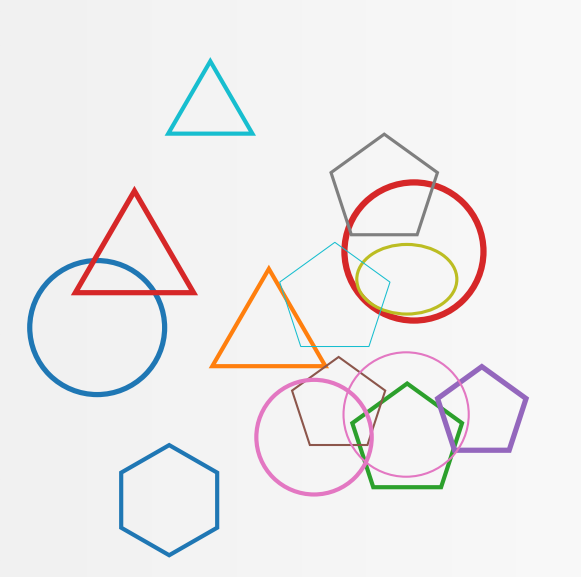[{"shape": "circle", "thickness": 2.5, "radius": 0.58, "center": [0.167, 0.432]}, {"shape": "hexagon", "thickness": 2, "radius": 0.48, "center": [0.291, 0.133]}, {"shape": "triangle", "thickness": 2, "radius": 0.56, "center": [0.463, 0.421]}, {"shape": "pentagon", "thickness": 2, "radius": 0.5, "center": [0.701, 0.236]}, {"shape": "circle", "thickness": 3, "radius": 0.6, "center": [0.712, 0.564]}, {"shape": "triangle", "thickness": 2.5, "radius": 0.59, "center": [0.231, 0.551]}, {"shape": "pentagon", "thickness": 2.5, "radius": 0.4, "center": [0.829, 0.284]}, {"shape": "pentagon", "thickness": 1, "radius": 0.42, "center": [0.583, 0.297]}, {"shape": "circle", "thickness": 2, "radius": 0.5, "center": [0.54, 0.242]}, {"shape": "circle", "thickness": 1, "radius": 0.54, "center": [0.699, 0.281]}, {"shape": "pentagon", "thickness": 1.5, "radius": 0.48, "center": [0.661, 0.671]}, {"shape": "oval", "thickness": 1.5, "radius": 0.43, "center": [0.7, 0.516]}, {"shape": "pentagon", "thickness": 0.5, "radius": 0.5, "center": [0.576, 0.48]}, {"shape": "triangle", "thickness": 2, "radius": 0.42, "center": [0.362, 0.81]}]